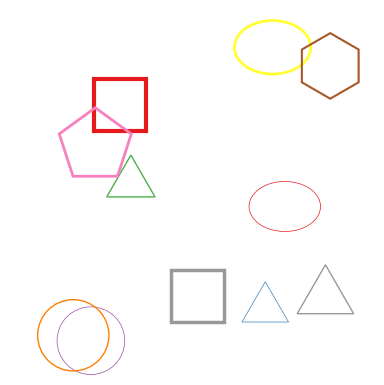[{"shape": "oval", "thickness": 0.5, "radius": 0.46, "center": [0.74, 0.464]}, {"shape": "square", "thickness": 3, "radius": 0.33, "center": [0.311, 0.728]}, {"shape": "triangle", "thickness": 0.5, "radius": 0.35, "center": [0.689, 0.198]}, {"shape": "triangle", "thickness": 1, "radius": 0.36, "center": [0.34, 0.525]}, {"shape": "circle", "thickness": 0.5, "radius": 0.44, "center": [0.236, 0.115]}, {"shape": "circle", "thickness": 1, "radius": 0.46, "center": [0.19, 0.129]}, {"shape": "oval", "thickness": 2, "radius": 0.5, "center": [0.708, 0.877]}, {"shape": "hexagon", "thickness": 1.5, "radius": 0.43, "center": [0.858, 0.829]}, {"shape": "pentagon", "thickness": 2, "radius": 0.49, "center": [0.247, 0.622]}, {"shape": "triangle", "thickness": 1, "radius": 0.42, "center": [0.845, 0.228]}, {"shape": "square", "thickness": 2.5, "radius": 0.34, "center": [0.513, 0.231]}]